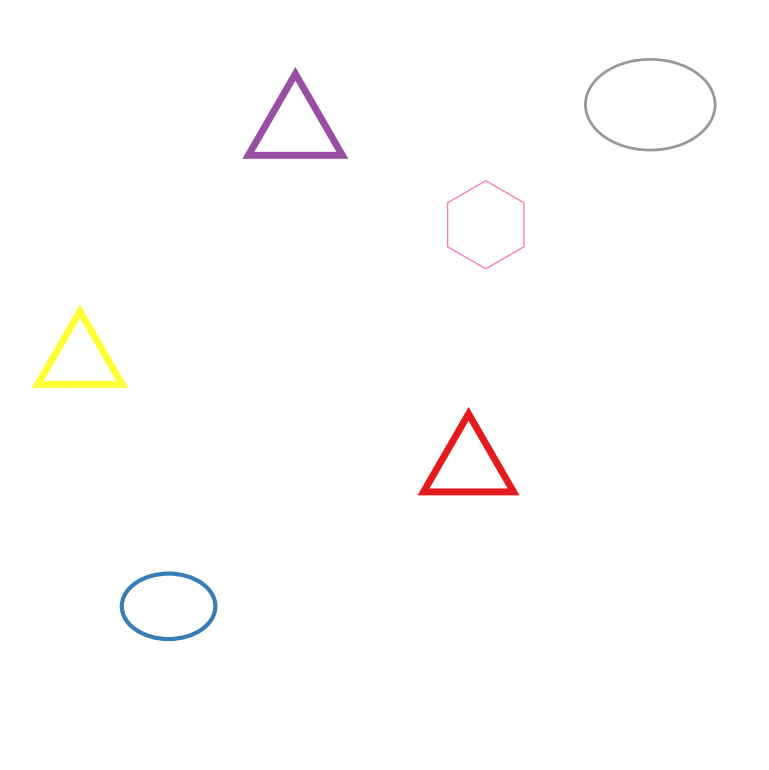[{"shape": "triangle", "thickness": 2.5, "radius": 0.34, "center": [0.609, 0.395]}, {"shape": "oval", "thickness": 1.5, "radius": 0.3, "center": [0.219, 0.213]}, {"shape": "triangle", "thickness": 2.5, "radius": 0.35, "center": [0.384, 0.834]}, {"shape": "triangle", "thickness": 2.5, "radius": 0.32, "center": [0.104, 0.532]}, {"shape": "hexagon", "thickness": 0.5, "radius": 0.29, "center": [0.631, 0.708]}, {"shape": "oval", "thickness": 1, "radius": 0.42, "center": [0.845, 0.864]}]